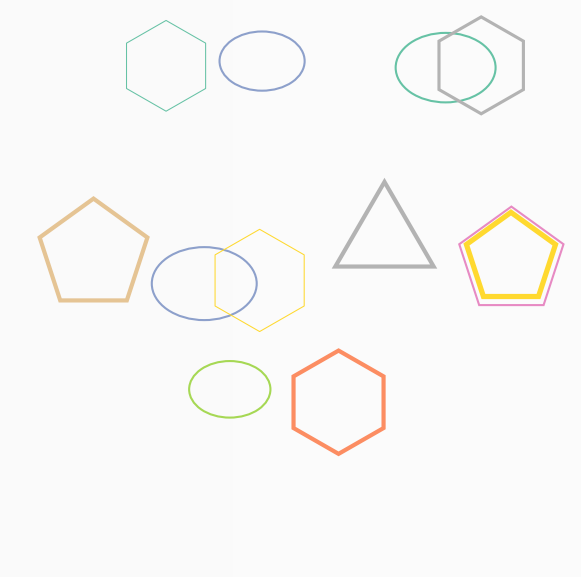[{"shape": "oval", "thickness": 1, "radius": 0.43, "center": [0.767, 0.882]}, {"shape": "hexagon", "thickness": 0.5, "radius": 0.39, "center": [0.286, 0.885]}, {"shape": "hexagon", "thickness": 2, "radius": 0.45, "center": [0.582, 0.303]}, {"shape": "oval", "thickness": 1, "radius": 0.45, "center": [0.351, 0.508]}, {"shape": "oval", "thickness": 1, "radius": 0.37, "center": [0.451, 0.893]}, {"shape": "pentagon", "thickness": 1, "radius": 0.47, "center": [0.88, 0.547]}, {"shape": "oval", "thickness": 1, "radius": 0.35, "center": [0.395, 0.325]}, {"shape": "hexagon", "thickness": 0.5, "radius": 0.44, "center": [0.447, 0.514]}, {"shape": "pentagon", "thickness": 2.5, "radius": 0.4, "center": [0.879, 0.551]}, {"shape": "pentagon", "thickness": 2, "radius": 0.49, "center": [0.161, 0.558]}, {"shape": "hexagon", "thickness": 1.5, "radius": 0.42, "center": [0.828, 0.886]}, {"shape": "triangle", "thickness": 2, "radius": 0.49, "center": [0.661, 0.586]}]